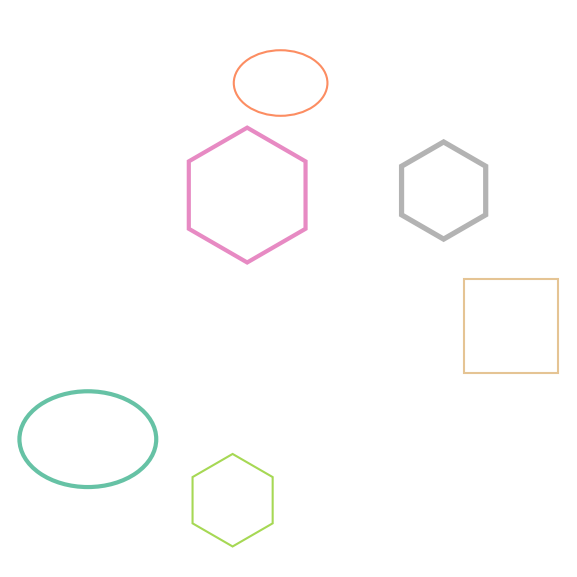[{"shape": "oval", "thickness": 2, "radius": 0.59, "center": [0.152, 0.239]}, {"shape": "oval", "thickness": 1, "radius": 0.41, "center": [0.486, 0.855]}, {"shape": "hexagon", "thickness": 2, "radius": 0.58, "center": [0.428, 0.661]}, {"shape": "hexagon", "thickness": 1, "radius": 0.4, "center": [0.403, 0.133]}, {"shape": "square", "thickness": 1, "radius": 0.41, "center": [0.885, 0.435]}, {"shape": "hexagon", "thickness": 2.5, "radius": 0.42, "center": [0.768, 0.669]}]